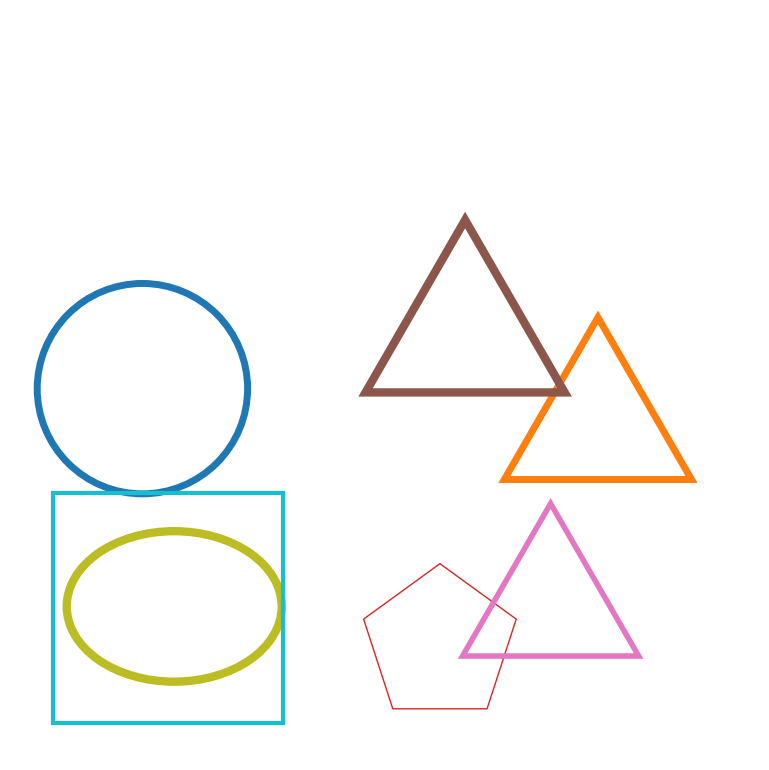[{"shape": "circle", "thickness": 2.5, "radius": 0.68, "center": [0.185, 0.495]}, {"shape": "triangle", "thickness": 2.5, "radius": 0.7, "center": [0.777, 0.447]}, {"shape": "pentagon", "thickness": 0.5, "radius": 0.52, "center": [0.571, 0.164]}, {"shape": "triangle", "thickness": 3, "radius": 0.75, "center": [0.604, 0.565]}, {"shape": "triangle", "thickness": 2, "radius": 0.66, "center": [0.715, 0.214]}, {"shape": "oval", "thickness": 3, "radius": 0.7, "center": [0.226, 0.212]}, {"shape": "square", "thickness": 1.5, "radius": 0.75, "center": [0.218, 0.211]}]